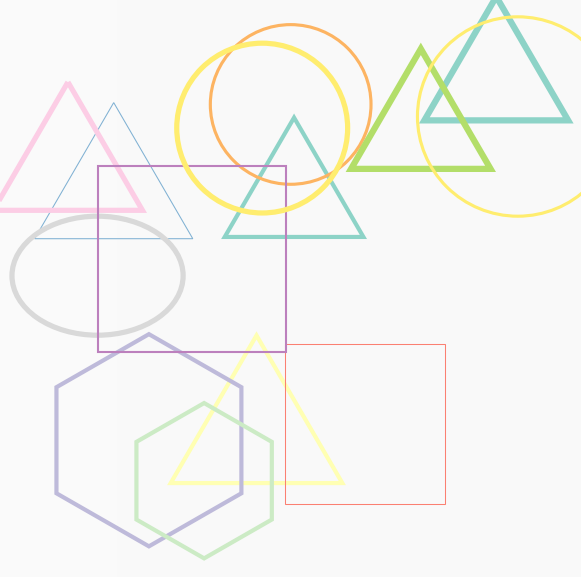[{"shape": "triangle", "thickness": 2, "radius": 0.69, "center": [0.506, 0.658]}, {"shape": "triangle", "thickness": 3, "radius": 0.71, "center": [0.854, 0.862]}, {"shape": "triangle", "thickness": 2, "radius": 0.85, "center": [0.441, 0.248]}, {"shape": "hexagon", "thickness": 2, "radius": 0.92, "center": [0.256, 0.237]}, {"shape": "square", "thickness": 0.5, "radius": 0.69, "center": [0.628, 0.265]}, {"shape": "triangle", "thickness": 0.5, "radius": 0.79, "center": [0.196, 0.664]}, {"shape": "circle", "thickness": 1.5, "radius": 0.69, "center": [0.5, 0.818]}, {"shape": "triangle", "thickness": 3, "radius": 0.69, "center": [0.724, 0.776]}, {"shape": "triangle", "thickness": 2.5, "radius": 0.74, "center": [0.117, 0.709]}, {"shape": "oval", "thickness": 2.5, "radius": 0.74, "center": [0.168, 0.522]}, {"shape": "square", "thickness": 1, "radius": 0.81, "center": [0.33, 0.551]}, {"shape": "hexagon", "thickness": 2, "radius": 0.67, "center": [0.351, 0.167]}, {"shape": "circle", "thickness": 2.5, "radius": 0.73, "center": [0.451, 0.777]}, {"shape": "circle", "thickness": 1.5, "radius": 0.86, "center": [0.891, 0.797]}]